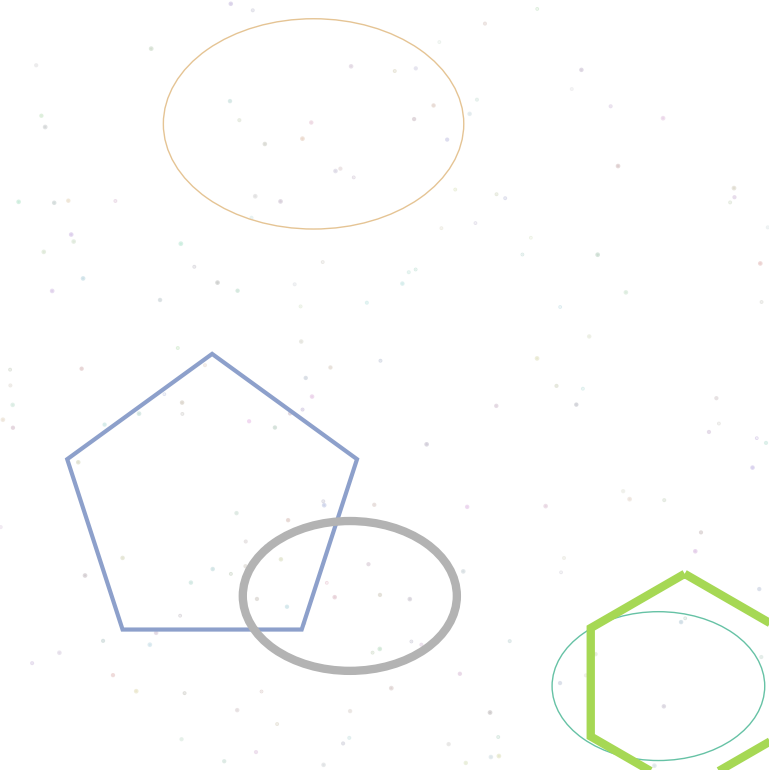[{"shape": "oval", "thickness": 0.5, "radius": 0.69, "center": [0.855, 0.109]}, {"shape": "pentagon", "thickness": 1.5, "radius": 0.99, "center": [0.275, 0.343]}, {"shape": "hexagon", "thickness": 3, "radius": 0.7, "center": [0.889, 0.114]}, {"shape": "oval", "thickness": 0.5, "radius": 0.98, "center": [0.407, 0.839]}, {"shape": "oval", "thickness": 3, "radius": 0.7, "center": [0.454, 0.226]}]